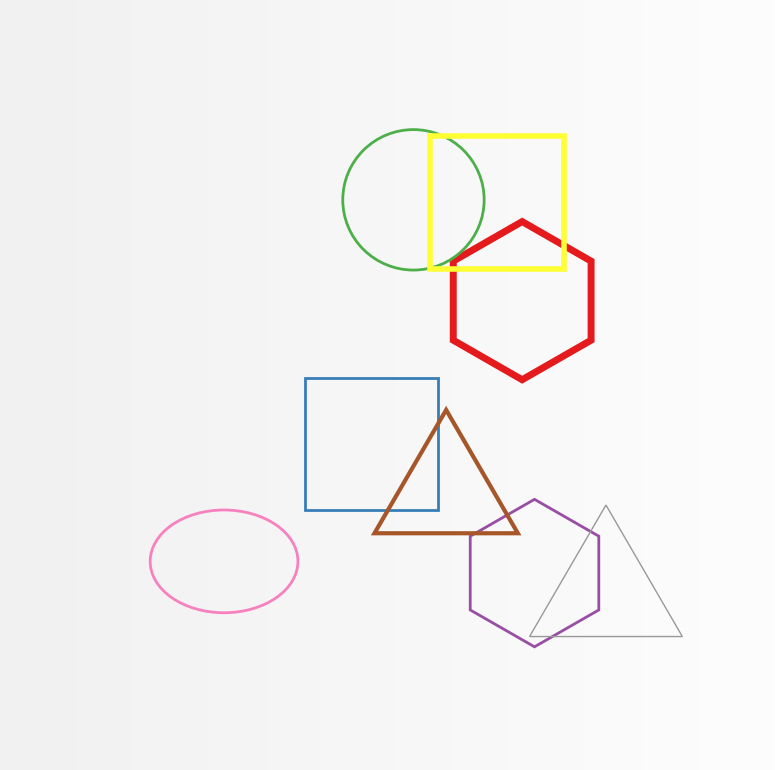[{"shape": "hexagon", "thickness": 2.5, "radius": 0.51, "center": [0.674, 0.61]}, {"shape": "square", "thickness": 1, "radius": 0.43, "center": [0.479, 0.424]}, {"shape": "circle", "thickness": 1, "radius": 0.46, "center": [0.533, 0.74]}, {"shape": "hexagon", "thickness": 1, "radius": 0.48, "center": [0.69, 0.256]}, {"shape": "square", "thickness": 2, "radius": 0.43, "center": [0.641, 0.737]}, {"shape": "triangle", "thickness": 1.5, "radius": 0.53, "center": [0.576, 0.361]}, {"shape": "oval", "thickness": 1, "radius": 0.48, "center": [0.289, 0.271]}, {"shape": "triangle", "thickness": 0.5, "radius": 0.57, "center": [0.782, 0.23]}]